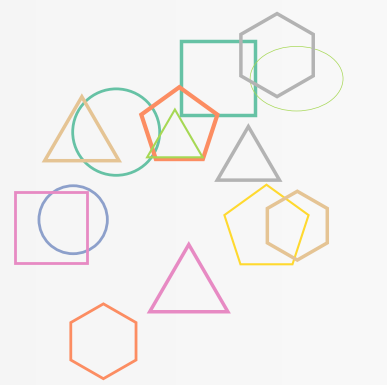[{"shape": "square", "thickness": 2.5, "radius": 0.48, "center": [0.563, 0.798]}, {"shape": "circle", "thickness": 2, "radius": 0.56, "center": [0.3, 0.657]}, {"shape": "hexagon", "thickness": 2, "radius": 0.49, "center": [0.267, 0.114]}, {"shape": "pentagon", "thickness": 3, "radius": 0.52, "center": [0.463, 0.67]}, {"shape": "circle", "thickness": 2, "radius": 0.44, "center": [0.189, 0.429]}, {"shape": "square", "thickness": 2, "radius": 0.46, "center": [0.132, 0.409]}, {"shape": "triangle", "thickness": 2.5, "radius": 0.58, "center": [0.487, 0.248]}, {"shape": "triangle", "thickness": 1.5, "radius": 0.41, "center": [0.451, 0.633]}, {"shape": "oval", "thickness": 0.5, "radius": 0.6, "center": [0.765, 0.796]}, {"shape": "pentagon", "thickness": 1.5, "radius": 0.57, "center": [0.688, 0.406]}, {"shape": "triangle", "thickness": 2.5, "radius": 0.55, "center": [0.211, 0.638]}, {"shape": "hexagon", "thickness": 2.5, "radius": 0.45, "center": [0.767, 0.414]}, {"shape": "triangle", "thickness": 2.5, "radius": 0.46, "center": [0.641, 0.579]}, {"shape": "hexagon", "thickness": 2.5, "radius": 0.54, "center": [0.715, 0.857]}]